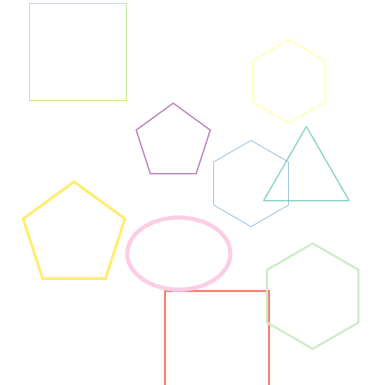[{"shape": "triangle", "thickness": 1, "radius": 0.64, "center": [0.796, 0.543]}, {"shape": "hexagon", "thickness": 1, "radius": 0.54, "center": [0.75, 0.789]}, {"shape": "square", "thickness": 1.5, "radius": 0.67, "center": [0.564, 0.11]}, {"shape": "hexagon", "thickness": 0.5, "radius": 0.56, "center": [0.652, 0.523]}, {"shape": "square", "thickness": 0.5, "radius": 0.63, "center": [0.202, 0.865]}, {"shape": "oval", "thickness": 3, "radius": 0.67, "center": [0.464, 0.341]}, {"shape": "pentagon", "thickness": 1, "radius": 0.51, "center": [0.45, 0.631]}, {"shape": "hexagon", "thickness": 1.5, "radius": 0.68, "center": [0.812, 0.231]}, {"shape": "pentagon", "thickness": 2, "radius": 0.7, "center": [0.192, 0.389]}]